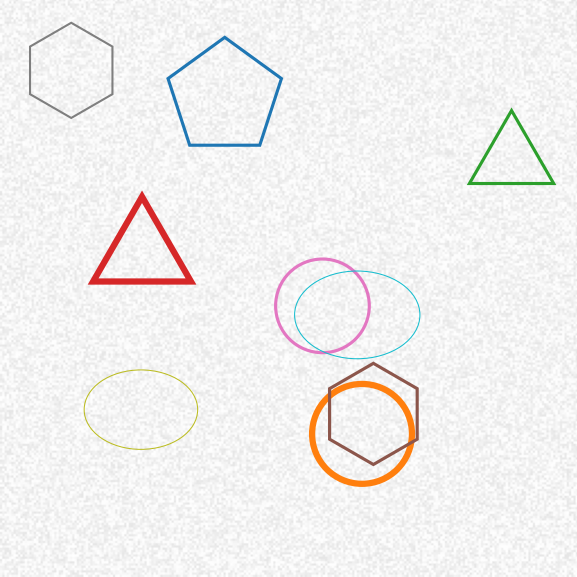[{"shape": "pentagon", "thickness": 1.5, "radius": 0.52, "center": [0.389, 0.831]}, {"shape": "circle", "thickness": 3, "radius": 0.43, "center": [0.627, 0.248]}, {"shape": "triangle", "thickness": 1.5, "radius": 0.42, "center": [0.886, 0.723]}, {"shape": "triangle", "thickness": 3, "radius": 0.49, "center": [0.246, 0.561]}, {"shape": "hexagon", "thickness": 1.5, "radius": 0.44, "center": [0.647, 0.282]}, {"shape": "circle", "thickness": 1.5, "radius": 0.41, "center": [0.558, 0.47]}, {"shape": "hexagon", "thickness": 1, "radius": 0.41, "center": [0.123, 0.877]}, {"shape": "oval", "thickness": 0.5, "radius": 0.49, "center": [0.244, 0.29]}, {"shape": "oval", "thickness": 0.5, "radius": 0.54, "center": [0.619, 0.454]}]